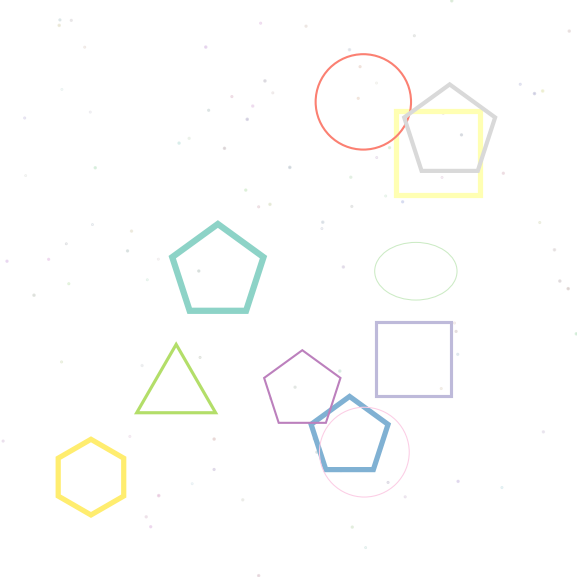[{"shape": "pentagon", "thickness": 3, "radius": 0.42, "center": [0.377, 0.528]}, {"shape": "square", "thickness": 2.5, "radius": 0.37, "center": [0.758, 0.734]}, {"shape": "square", "thickness": 1.5, "radius": 0.32, "center": [0.716, 0.377]}, {"shape": "circle", "thickness": 1, "radius": 0.41, "center": [0.629, 0.823]}, {"shape": "pentagon", "thickness": 2.5, "radius": 0.35, "center": [0.605, 0.243]}, {"shape": "triangle", "thickness": 1.5, "radius": 0.39, "center": [0.305, 0.324]}, {"shape": "circle", "thickness": 0.5, "radius": 0.39, "center": [0.631, 0.216]}, {"shape": "pentagon", "thickness": 2, "radius": 0.41, "center": [0.779, 0.77]}, {"shape": "pentagon", "thickness": 1, "radius": 0.35, "center": [0.523, 0.323]}, {"shape": "oval", "thickness": 0.5, "radius": 0.36, "center": [0.72, 0.529]}, {"shape": "hexagon", "thickness": 2.5, "radius": 0.33, "center": [0.158, 0.173]}]